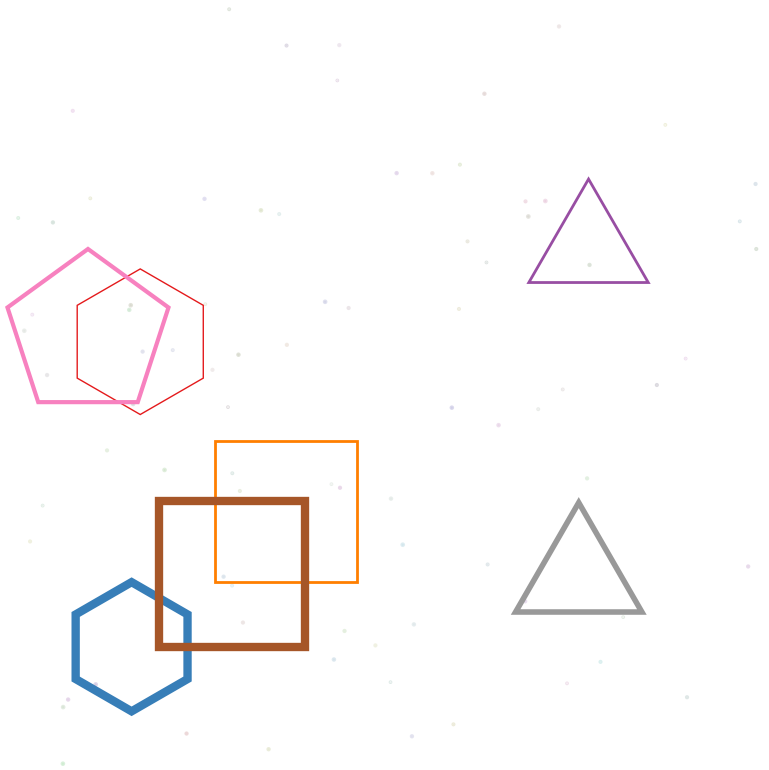[{"shape": "hexagon", "thickness": 0.5, "radius": 0.47, "center": [0.182, 0.556]}, {"shape": "hexagon", "thickness": 3, "radius": 0.42, "center": [0.171, 0.16]}, {"shape": "triangle", "thickness": 1, "radius": 0.45, "center": [0.764, 0.678]}, {"shape": "square", "thickness": 1, "radius": 0.46, "center": [0.371, 0.336]}, {"shape": "square", "thickness": 3, "radius": 0.47, "center": [0.302, 0.255]}, {"shape": "pentagon", "thickness": 1.5, "radius": 0.55, "center": [0.114, 0.567]}, {"shape": "triangle", "thickness": 2, "radius": 0.47, "center": [0.752, 0.253]}]